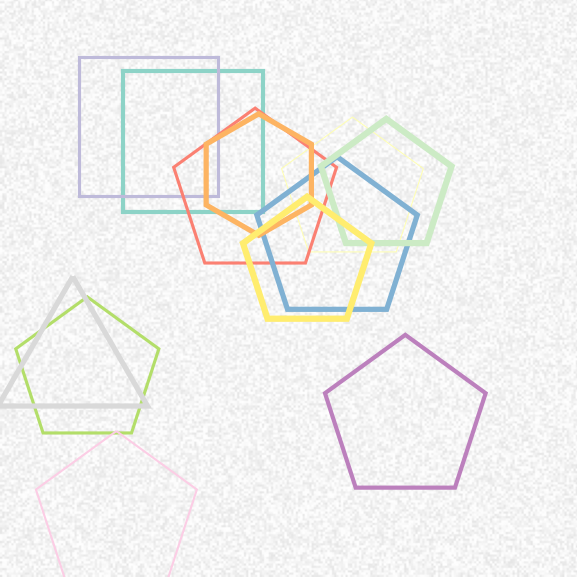[{"shape": "square", "thickness": 2, "radius": 0.61, "center": [0.334, 0.755]}, {"shape": "pentagon", "thickness": 0.5, "radius": 0.65, "center": [0.61, 0.667]}, {"shape": "square", "thickness": 1.5, "radius": 0.6, "center": [0.258, 0.78]}, {"shape": "pentagon", "thickness": 1.5, "radius": 0.74, "center": [0.442, 0.664]}, {"shape": "pentagon", "thickness": 2.5, "radius": 0.73, "center": [0.584, 0.582]}, {"shape": "hexagon", "thickness": 2.5, "radius": 0.53, "center": [0.448, 0.697]}, {"shape": "pentagon", "thickness": 1.5, "radius": 0.65, "center": [0.151, 0.355]}, {"shape": "pentagon", "thickness": 1, "radius": 0.73, "center": [0.202, 0.106]}, {"shape": "triangle", "thickness": 2.5, "radius": 0.75, "center": [0.126, 0.371]}, {"shape": "pentagon", "thickness": 2, "radius": 0.73, "center": [0.702, 0.273]}, {"shape": "pentagon", "thickness": 3, "radius": 0.59, "center": [0.669, 0.674]}, {"shape": "pentagon", "thickness": 3, "radius": 0.58, "center": [0.532, 0.542]}]